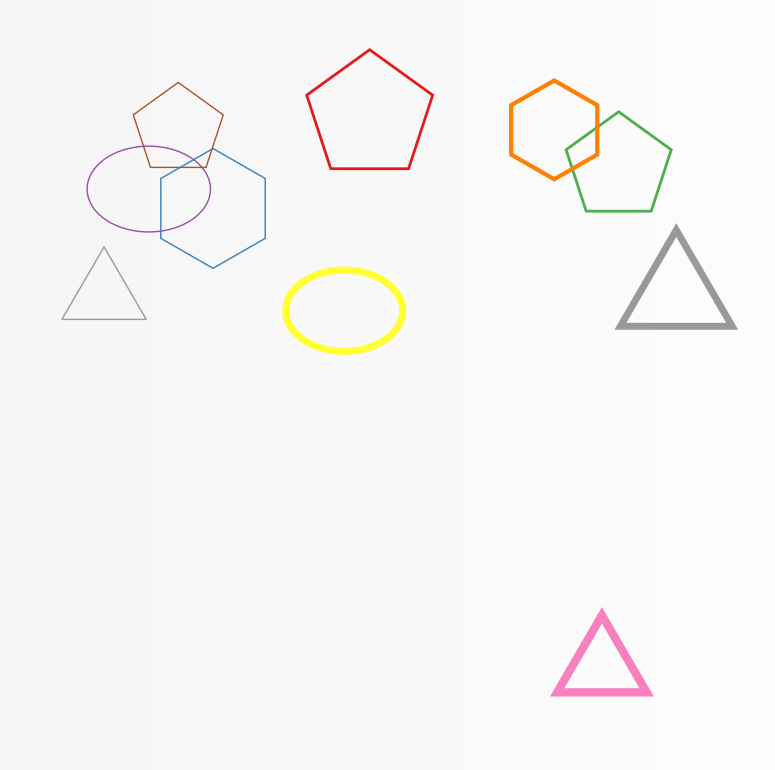[{"shape": "pentagon", "thickness": 1, "radius": 0.43, "center": [0.477, 0.85]}, {"shape": "hexagon", "thickness": 0.5, "radius": 0.39, "center": [0.275, 0.729]}, {"shape": "pentagon", "thickness": 1, "radius": 0.36, "center": [0.798, 0.783]}, {"shape": "oval", "thickness": 0.5, "radius": 0.4, "center": [0.192, 0.754]}, {"shape": "hexagon", "thickness": 1.5, "radius": 0.32, "center": [0.715, 0.831]}, {"shape": "oval", "thickness": 2.5, "radius": 0.38, "center": [0.444, 0.597]}, {"shape": "pentagon", "thickness": 0.5, "radius": 0.31, "center": [0.23, 0.832]}, {"shape": "triangle", "thickness": 3, "radius": 0.33, "center": [0.777, 0.134]}, {"shape": "triangle", "thickness": 2.5, "radius": 0.42, "center": [0.873, 0.618]}, {"shape": "triangle", "thickness": 0.5, "radius": 0.31, "center": [0.134, 0.617]}]